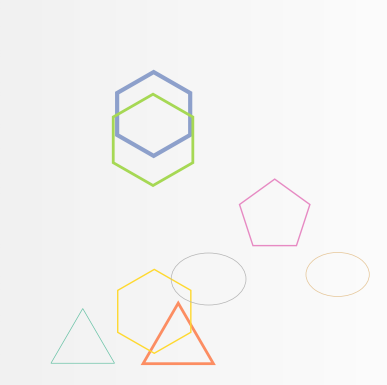[{"shape": "triangle", "thickness": 0.5, "radius": 0.47, "center": [0.214, 0.104]}, {"shape": "triangle", "thickness": 2, "radius": 0.52, "center": [0.46, 0.108]}, {"shape": "hexagon", "thickness": 3, "radius": 0.54, "center": [0.397, 0.704]}, {"shape": "pentagon", "thickness": 1, "radius": 0.48, "center": [0.709, 0.439]}, {"shape": "hexagon", "thickness": 2, "radius": 0.59, "center": [0.395, 0.637]}, {"shape": "hexagon", "thickness": 1, "radius": 0.54, "center": [0.398, 0.191]}, {"shape": "oval", "thickness": 0.5, "radius": 0.41, "center": [0.871, 0.287]}, {"shape": "oval", "thickness": 0.5, "radius": 0.48, "center": [0.538, 0.275]}]